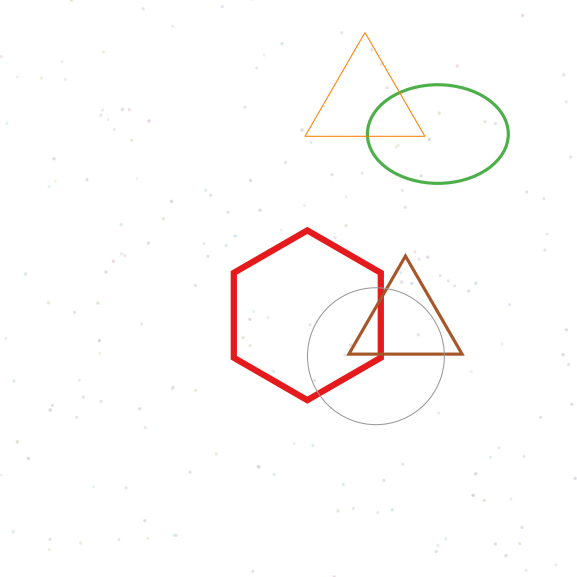[{"shape": "hexagon", "thickness": 3, "radius": 0.73, "center": [0.532, 0.453]}, {"shape": "oval", "thickness": 1.5, "radius": 0.61, "center": [0.758, 0.767]}, {"shape": "triangle", "thickness": 0.5, "radius": 0.6, "center": [0.632, 0.823]}, {"shape": "triangle", "thickness": 1.5, "radius": 0.57, "center": [0.702, 0.443]}, {"shape": "circle", "thickness": 0.5, "radius": 0.59, "center": [0.651, 0.382]}]